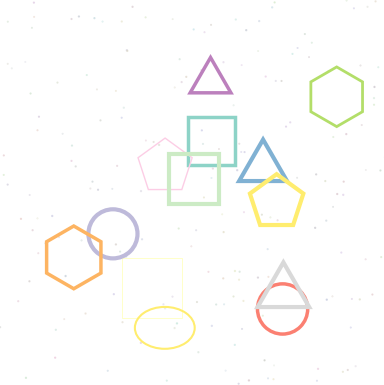[{"shape": "square", "thickness": 2.5, "radius": 0.31, "center": [0.548, 0.634]}, {"shape": "square", "thickness": 0.5, "radius": 0.38, "center": [0.395, 0.252]}, {"shape": "circle", "thickness": 3, "radius": 0.32, "center": [0.293, 0.393]}, {"shape": "circle", "thickness": 2.5, "radius": 0.33, "center": [0.734, 0.197]}, {"shape": "triangle", "thickness": 3, "radius": 0.36, "center": [0.683, 0.566]}, {"shape": "hexagon", "thickness": 2.5, "radius": 0.41, "center": [0.192, 0.331]}, {"shape": "hexagon", "thickness": 2, "radius": 0.39, "center": [0.875, 0.749]}, {"shape": "pentagon", "thickness": 1, "radius": 0.37, "center": [0.429, 0.567]}, {"shape": "triangle", "thickness": 3, "radius": 0.39, "center": [0.736, 0.241]}, {"shape": "triangle", "thickness": 2.5, "radius": 0.31, "center": [0.547, 0.789]}, {"shape": "square", "thickness": 3, "radius": 0.32, "center": [0.504, 0.536]}, {"shape": "pentagon", "thickness": 3, "radius": 0.37, "center": [0.719, 0.475]}, {"shape": "oval", "thickness": 1.5, "radius": 0.39, "center": [0.428, 0.148]}]